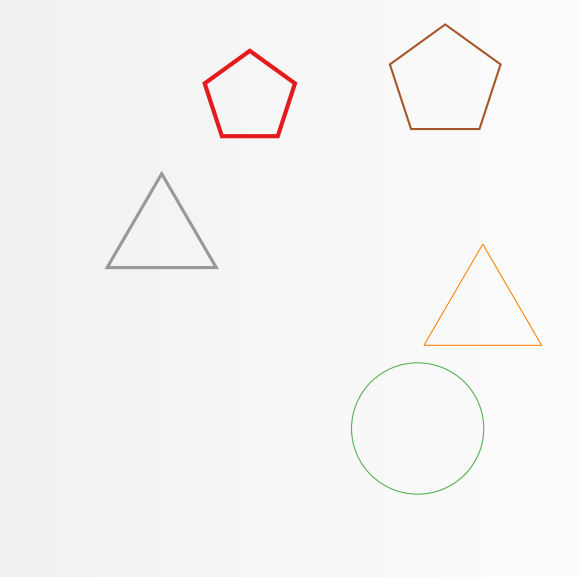[{"shape": "pentagon", "thickness": 2, "radius": 0.41, "center": [0.43, 0.829]}, {"shape": "circle", "thickness": 0.5, "radius": 0.57, "center": [0.719, 0.257]}, {"shape": "triangle", "thickness": 0.5, "radius": 0.58, "center": [0.831, 0.46]}, {"shape": "pentagon", "thickness": 1, "radius": 0.5, "center": [0.766, 0.857]}, {"shape": "triangle", "thickness": 1.5, "radius": 0.54, "center": [0.278, 0.59]}]